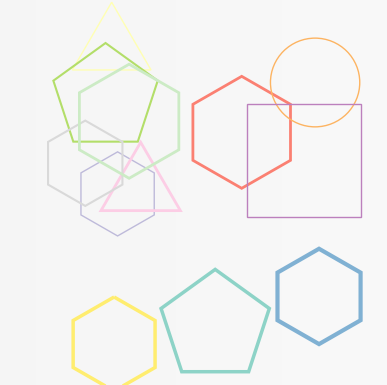[{"shape": "pentagon", "thickness": 2.5, "radius": 0.73, "center": [0.555, 0.153]}, {"shape": "triangle", "thickness": 1, "radius": 0.59, "center": [0.288, 0.877]}, {"shape": "hexagon", "thickness": 1, "radius": 0.55, "center": [0.303, 0.496]}, {"shape": "hexagon", "thickness": 2, "radius": 0.73, "center": [0.624, 0.656]}, {"shape": "hexagon", "thickness": 3, "radius": 0.62, "center": [0.823, 0.23]}, {"shape": "circle", "thickness": 1, "radius": 0.58, "center": [0.813, 0.786]}, {"shape": "pentagon", "thickness": 1.5, "radius": 0.71, "center": [0.272, 0.747]}, {"shape": "triangle", "thickness": 2, "radius": 0.59, "center": [0.363, 0.512]}, {"shape": "hexagon", "thickness": 1.5, "radius": 0.55, "center": [0.22, 0.576]}, {"shape": "square", "thickness": 1, "radius": 0.74, "center": [0.784, 0.583]}, {"shape": "hexagon", "thickness": 2, "radius": 0.74, "center": [0.333, 0.685]}, {"shape": "hexagon", "thickness": 2.5, "radius": 0.61, "center": [0.294, 0.106]}]